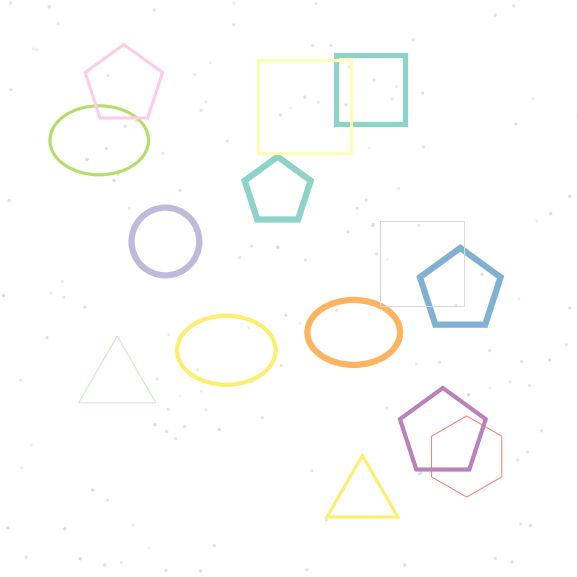[{"shape": "pentagon", "thickness": 3, "radius": 0.3, "center": [0.481, 0.668]}, {"shape": "square", "thickness": 2.5, "radius": 0.3, "center": [0.642, 0.844]}, {"shape": "square", "thickness": 1.5, "radius": 0.4, "center": [0.528, 0.815]}, {"shape": "circle", "thickness": 3, "radius": 0.29, "center": [0.286, 0.581]}, {"shape": "hexagon", "thickness": 0.5, "radius": 0.35, "center": [0.808, 0.209]}, {"shape": "pentagon", "thickness": 3, "radius": 0.37, "center": [0.797, 0.496]}, {"shape": "oval", "thickness": 3, "radius": 0.4, "center": [0.613, 0.424]}, {"shape": "oval", "thickness": 1.5, "radius": 0.43, "center": [0.172, 0.756]}, {"shape": "pentagon", "thickness": 1.5, "radius": 0.35, "center": [0.214, 0.852]}, {"shape": "square", "thickness": 0.5, "radius": 0.37, "center": [0.731, 0.543]}, {"shape": "pentagon", "thickness": 2, "radius": 0.39, "center": [0.767, 0.249]}, {"shape": "triangle", "thickness": 0.5, "radius": 0.39, "center": [0.203, 0.34]}, {"shape": "oval", "thickness": 2, "radius": 0.43, "center": [0.392, 0.393]}, {"shape": "triangle", "thickness": 1.5, "radius": 0.35, "center": [0.628, 0.139]}]